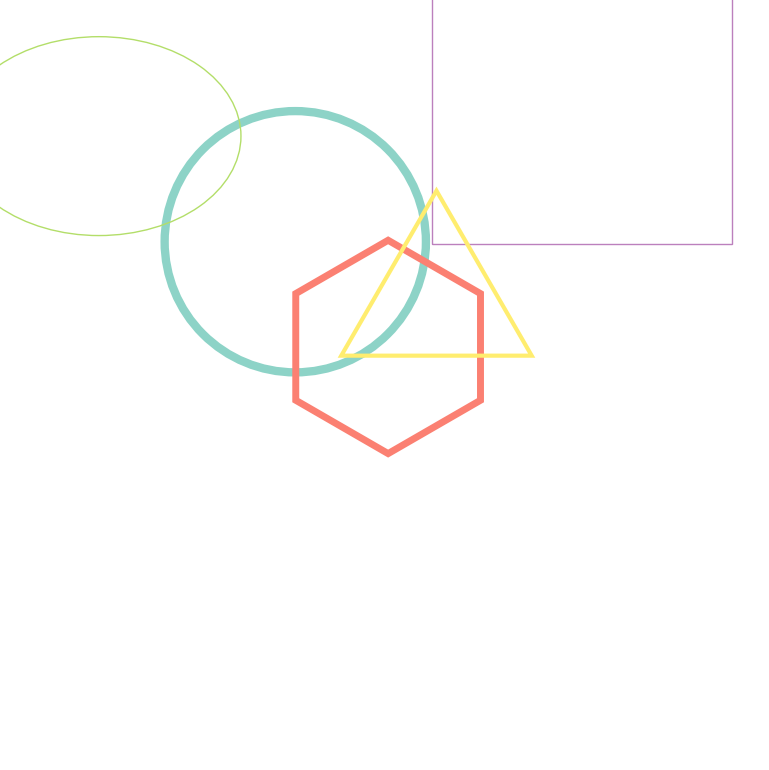[{"shape": "circle", "thickness": 3, "radius": 0.85, "center": [0.383, 0.686]}, {"shape": "hexagon", "thickness": 2.5, "radius": 0.69, "center": [0.504, 0.549]}, {"shape": "oval", "thickness": 0.5, "radius": 0.92, "center": [0.128, 0.823]}, {"shape": "square", "thickness": 0.5, "radius": 0.97, "center": [0.756, 0.879]}, {"shape": "triangle", "thickness": 1.5, "radius": 0.71, "center": [0.567, 0.609]}]